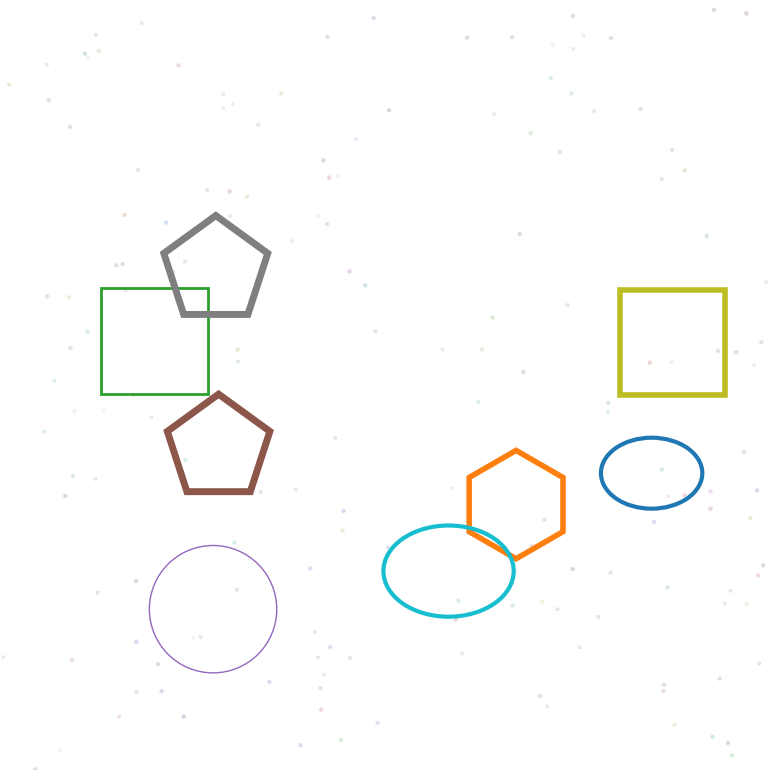[{"shape": "oval", "thickness": 1.5, "radius": 0.33, "center": [0.846, 0.385]}, {"shape": "hexagon", "thickness": 2, "radius": 0.35, "center": [0.67, 0.345]}, {"shape": "square", "thickness": 1, "radius": 0.35, "center": [0.2, 0.557]}, {"shape": "circle", "thickness": 0.5, "radius": 0.41, "center": [0.277, 0.209]}, {"shape": "pentagon", "thickness": 2.5, "radius": 0.35, "center": [0.284, 0.418]}, {"shape": "pentagon", "thickness": 2.5, "radius": 0.35, "center": [0.28, 0.649]}, {"shape": "square", "thickness": 2, "radius": 0.34, "center": [0.873, 0.555]}, {"shape": "oval", "thickness": 1.5, "radius": 0.42, "center": [0.583, 0.258]}]